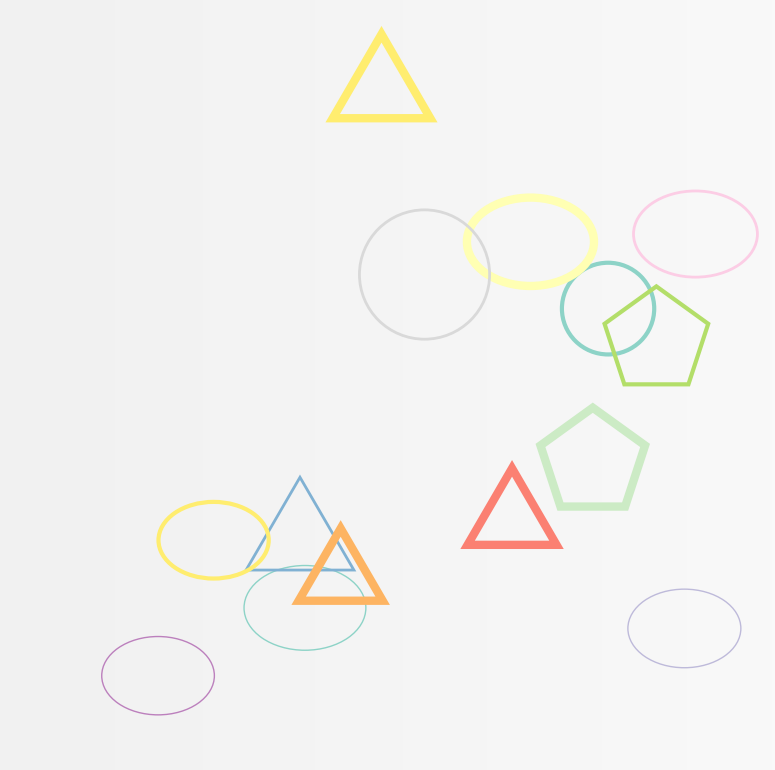[{"shape": "oval", "thickness": 0.5, "radius": 0.39, "center": [0.393, 0.211]}, {"shape": "circle", "thickness": 1.5, "radius": 0.3, "center": [0.785, 0.599]}, {"shape": "oval", "thickness": 3, "radius": 0.41, "center": [0.684, 0.686]}, {"shape": "oval", "thickness": 0.5, "radius": 0.36, "center": [0.883, 0.184]}, {"shape": "triangle", "thickness": 3, "radius": 0.33, "center": [0.661, 0.326]}, {"shape": "triangle", "thickness": 1, "radius": 0.4, "center": [0.387, 0.3]}, {"shape": "triangle", "thickness": 3, "radius": 0.31, "center": [0.44, 0.251]}, {"shape": "pentagon", "thickness": 1.5, "radius": 0.35, "center": [0.847, 0.558]}, {"shape": "oval", "thickness": 1, "radius": 0.4, "center": [0.897, 0.696]}, {"shape": "circle", "thickness": 1, "radius": 0.42, "center": [0.548, 0.643]}, {"shape": "oval", "thickness": 0.5, "radius": 0.36, "center": [0.204, 0.122]}, {"shape": "pentagon", "thickness": 3, "radius": 0.35, "center": [0.765, 0.4]}, {"shape": "oval", "thickness": 1.5, "radius": 0.36, "center": [0.276, 0.298]}, {"shape": "triangle", "thickness": 3, "radius": 0.36, "center": [0.492, 0.883]}]